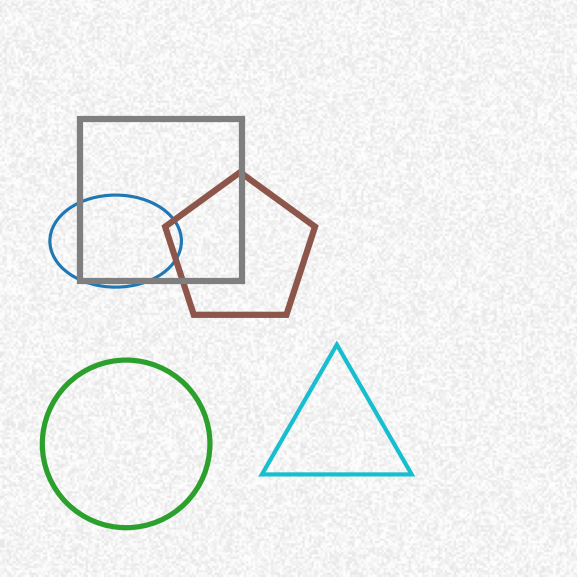[{"shape": "oval", "thickness": 1.5, "radius": 0.57, "center": [0.2, 0.582]}, {"shape": "circle", "thickness": 2.5, "radius": 0.73, "center": [0.218, 0.23]}, {"shape": "pentagon", "thickness": 3, "radius": 0.68, "center": [0.416, 0.564]}, {"shape": "square", "thickness": 3, "radius": 0.7, "center": [0.278, 0.653]}, {"shape": "triangle", "thickness": 2, "radius": 0.75, "center": [0.583, 0.252]}]